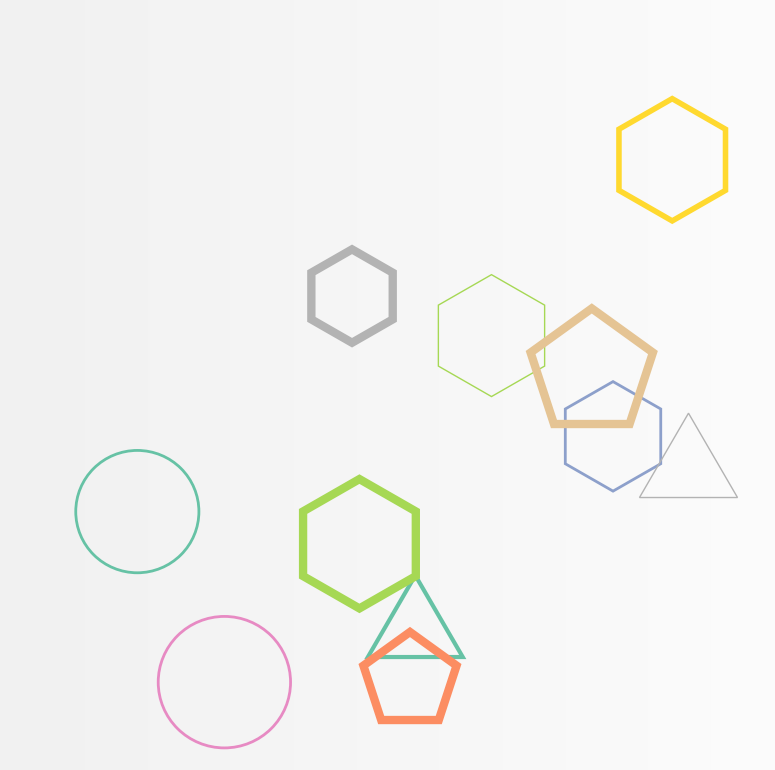[{"shape": "circle", "thickness": 1, "radius": 0.4, "center": [0.177, 0.336]}, {"shape": "triangle", "thickness": 1.5, "radius": 0.35, "center": [0.536, 0.182]}, {"shape": "pentagon", "thickness": 3, "radius": 0.32, "center": [0.529, 0.116]}, {"shape": "hexagon", "thickness": 1, "radius": 0.36, "center": [0.791, 0.433]}, {"shape": "circle", "thickness": 1, "radius": 0.43, "center": [0.29, 0.114]}, {"shape": "hexagon", "thickness": 0.5, "radius": 0.4, "center": [0.634, 0.564]}, {"shape": "hexagon", "thickness": 3, "radius": 0.42, "center": [0.464, 0.294]}, {"shape": "hexagon", "thickness": 2, "radius": 0.4, "center": [0.867, 0.792]}, {"shape": "pentagon", "thickness": 3, "radius": 0.41, "center": [0.764, 0.516]}, {"shape": "hexagon", "thickness": 3, "radius": 0.3, "center": [0.454, 0.616]}, {"shape": "triangle", "thickness": 0.5, "radius": 0.37, "center": [0.888, 0.39]}]